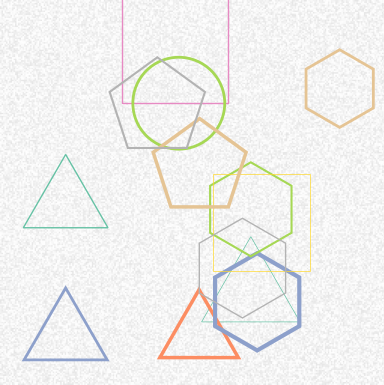[{"shape": "triangle", "thickness": 1, "radius": 0.63, "center": [0.171, 0.472]}, {"shape": "triangle", "thickness": 0.5, "radius": 0.74, "center": [0.651, 0.238]}, {"shape": "triangle", "thickness": 2.5, "radius": 0.59, "center": [0.517, 0.13]}, {"shape": "hexagon", "thickness": 3, "radius": 0.63, "center": [0.668, 0.216]}, {"shape": "triangle", "thickness": 2, "radius": 0.62, "center": [0.17, 0.128]}, {"shape": "square", "thickness": 1, "radius": 0.69, "center": [0.455, 0.869]}, {"shape": "circle", "thickness": 2, "radius": 0.6, "center": [0.464, 0.732]}, {"shape": "hexagon", "thickness": 1.5, "radius": 0.61, "center": [0.651, 0.456]}, {"shape": "square", "thickness": 0.5, "radius": 0.63, "center": [0.679, 0.422]}, {"shape": "hexagon", "thickness": 2, "radius": 0.5, "center": [0.882, 0.77]}, {"shape": "pentagon", "thickness": 2.5, "radius": 0.63, "center": [0.519, 0.565]}, {"shape": "pentagon", "thickness": 1.5, "radius": 0.65, "center": [0.409, 0.721]}, {"shape": "hexagon", "thickness": 1, "radius": 0.65, "center": [0.63, 0.304]}]